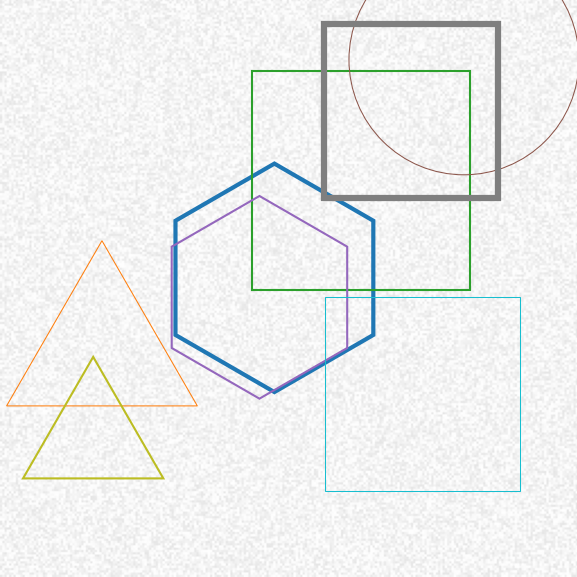[{"shape": "hexagon", "thickness": 2, "radius": 0.99, "center": [0.475, 0.518]}, {"shape": "triangle", "thickness": 0.5, "radius": 0.95, "center": [0.177, 0.392]}, {"shape": "square", "thickness": 1, "radius": 0.95, "center": [0.625, 0.686]}, {"shape": "hexagon", "thickness": 1, "radius": 0.88, "center": [0.449, 0.484]}, {"shape": "circle", "thickness": 0.5, "radius": 1.0, "center": [0.803, 0.896]}, {"shape": "square", "thickness": 3, "radius": 0.76, "center": [0.712, 0.807]}, {"shape": "triangle", "thickness": 1, "radius": 0.7, "center": [0.161, 0.241]}, {"shape": "square", "thickness": 0.5, "radius": 0.84, "center": [0.732, 0.317]}]